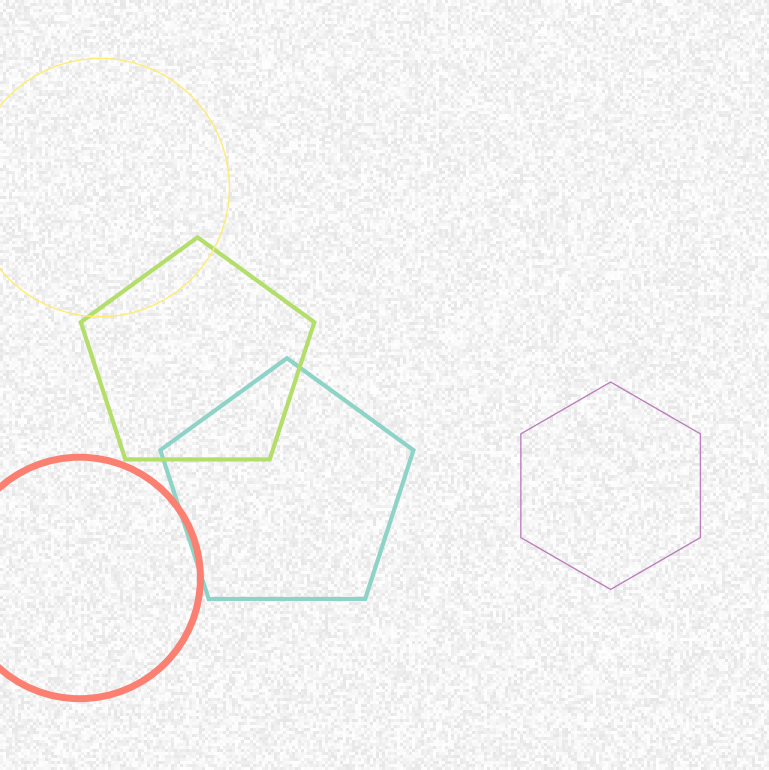[{"shape": "pentagon", "thickness": 1.5, "radius": 0.86, "center": [0.373, 0.362]}, {"shape": "circle", "thickness": 2.5, "radius": 0.78, "center": [0.103, 0.249]}, {"shape": "pentagon", "thickness": 1.5, "radius": 0.8, "center": [0.257, 0.532]}, {"shape": "hexagon", "thickness": 0.5, "radius": 0.67, "center": [0.793, 0.369]}, {"shape": "circle", "thickness": 0.5, "radius": 0.84, "center": [0.13, 0.756]}]